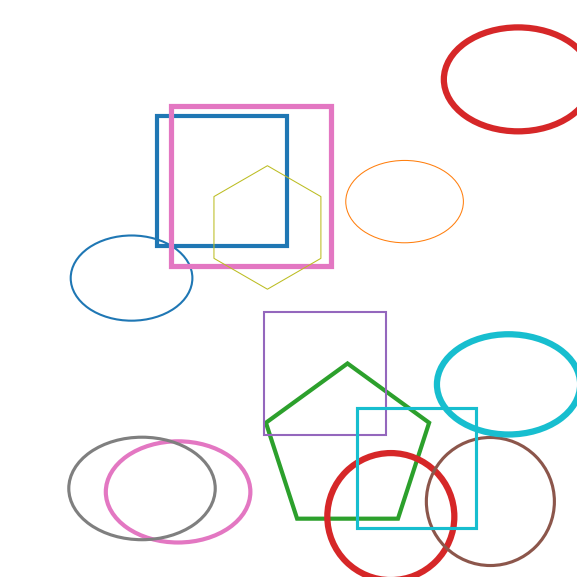[{"shape": "oval", "thickness": 1, "radius": 0.53, "center": [0.228, 0.518]}, {"shape": "square", "thickness": 2, "radius": 0.56, "center": [0.385, 0.686]}, {"shape": "oval", "thickness": 0.5, "radius": 0.51, "center": [0.701, 0.65]}, {"shape": "pentagon", "thickness": 2, "radius": 0.74, "center": [0.602, 0.221]}, {"shape": "circle", "thickness": 3, "radius": 0.55, "center": [0.677, 0.105]}, {"shape": "oval", "thickness": 3, "radius": 0.64, "center": [0.897, 0.862]}, {"shape": "square", "thickness": 1, "radius": 0.53, "center": [0.562, 0.352]}, {"shape": "circle", "thickness": 1.5, "radius": 0.55, "center": [0.849, 0.131]}, {"shape": "oval", "thickness": 2, "radius": 0.63, "center": [0.308, 0.147]}, {"shape": "square", "thickness": 2.5, "radius": 0.69, "center": [0.435, 0.677]}, {"shape": "oval", "thickness": 1.5, "radius": 0.63, "center": [0.246, 0.153]}, {"shape": "hexagon", "thickness": 0.5, "radius": 0.53, "center": [0.463, 0.605]}, {"shape": "square", "thickness": 1.5, "radius": 0.52, "center": [0.721, 0.189]}, {"shape": "oval", "thickness": 3, "radius": 0.62, "center": [0.881, 0.334]}]